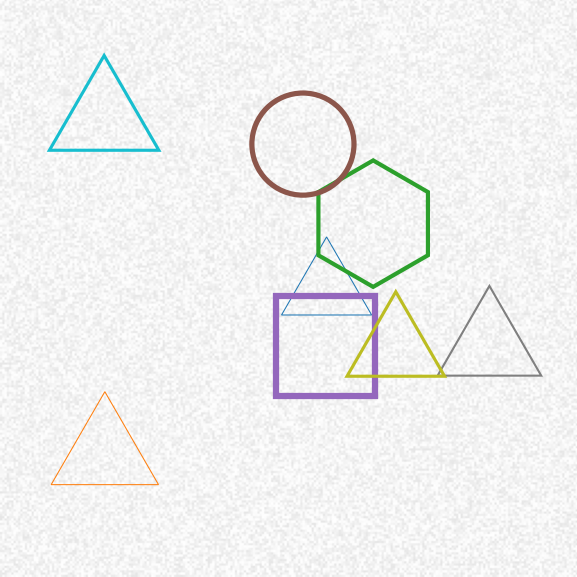[{"shape": "triangle", "thickness": 0.5, "radius": 0.45, "center": [0.566, 0.499]}, {"shape": "triangle", "thickness": 0.5, "radius": 0.54, "center": [0.182, 0.214]}, {"shape": "hexagon", "thickness": 2, "radius": 0.55, "center": [0.646, 0.612]}, {"shape": "square", "thickness": 3, "radius": 0.43, "center": [0.563, 0.401]}, {"shape": "circle", "thickness": 2.5, "radius": 0.44, "center": [0.525, 0.75]}, {"shape": "triangle", "thickness": 1, "radius": 0.52, "center": [0.847, 0.4]}, {"shape": "triangle", "thickness": 1.5, "radius": 0.49, "center": [0.685, 0.396]}, {"shape": "triangle", "thickness": 1.5, "radius": 0.55, "center": [0.18, 0.794]}]